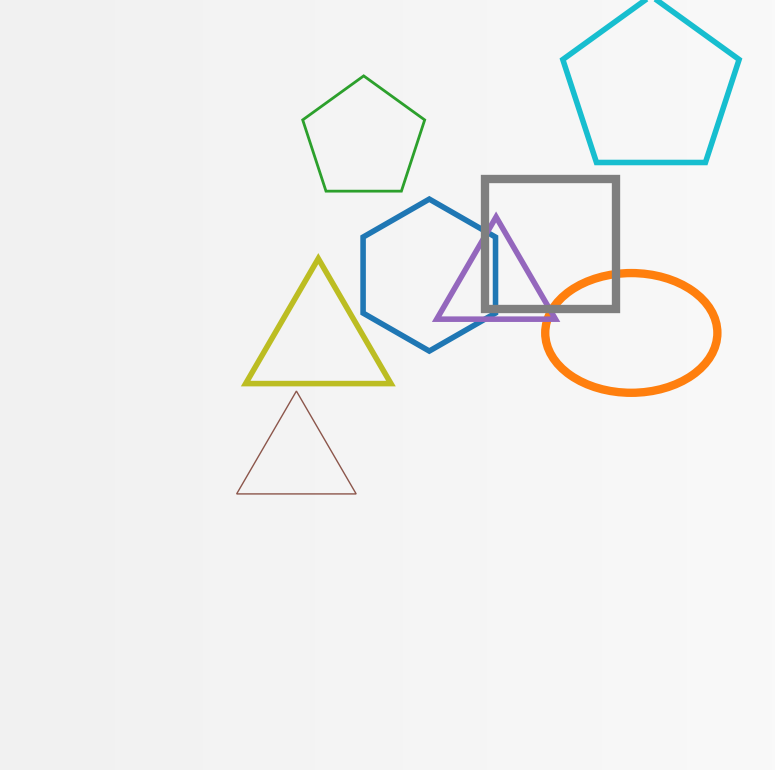[{"shape": "hexagon", "thickness": 2, "radius": 0.49, "center": [0.554, 0.643]}, {"shape": "oval", "thickness": 3, "radius": 0.56, "center": [0.815, 0.568]}, {"shape": "pentagon", "thickness": 1, "radius": 0.41, "center": [0.469, 0.819]}, {"shape": "triangle", "thickness": 2, "radius": 0.44, "center": [0.64, 0.63]}, {"shape": "triangle", "thickness": 0.5, "radius": 0.45, "center": [0.382, 0.403]}, {"shape": "square", "thickness": 3, "radius": 0.42, "center": [0.711, 0.683]}, {"shape": "triangle", "thickness": 2, "radius": 0.54, "center": [0.411, 0.556]}, {"shape": "pentagon", "thickness": 2, "radius": 0.6, "center": [0.84, 0.886]}]